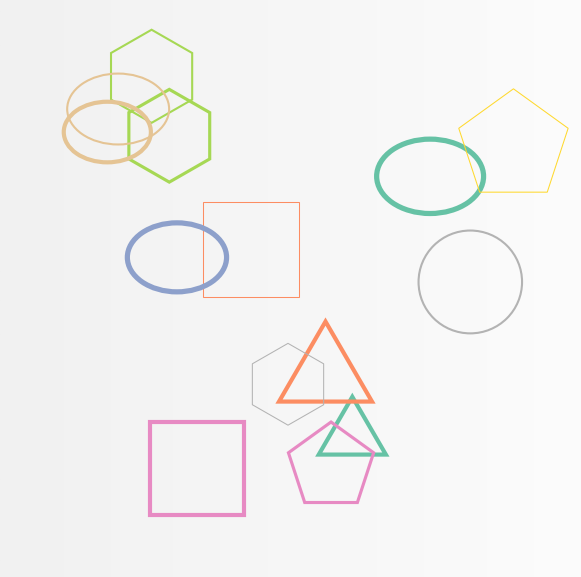[{"shape": "oval", "thickness": 2.5, "radius": 0.46, "center": [0.74, 0.694]}, {"shape": "triangle", "thickness": 2, "radius": 0.33, "center": [0.606, 0.245]}, {"shape": "triangle", "thickness": 2, "radius": 0.46, "center": [0.56, 0.35]}, {"shape": "square", "thickness": 0.5, "radius": 0.41, "center": [0.433, 0.567]}, {"shape": "oval", "thickness": 2.5, "radius": 0.43, "center": [0.304, 0.554]}, {"shape": "square", "thickness": 2, "radius": 0.4, "center": [0.339, 0.187]}, {"shape": "pentagon", "thickness": 1.5, "radius": 0.39, "center": [0.57, 0.191]}, {"shape": "hexagon", "thickness": 1.5, "radius": 0.4, "center": [0.291, 0.764]}, {"shape": "hexagon", "thickness": 1, "radius": 0.4, "center": [0.261, 0.867]}, {"shape": "pentagon", "thickness": 0.5, "radius": 0.49, "center": [0.883, 0.746]}, {"shape": "oval", "thickness": 2, "radius": 0.37, "center": [0.185, 0.771]}, {"shape": "oval", "thickness": 1, "radius": 0.44, "center": [0.203, 0.81]}, {"shape": "hexagon", "thickness": 0.5, "radius": 0.35, "center": [0.495, 0.334]}, {"shape": "circle", "thickness": 1, "radius": 0.45, "center": [0.809, 0.511]}]